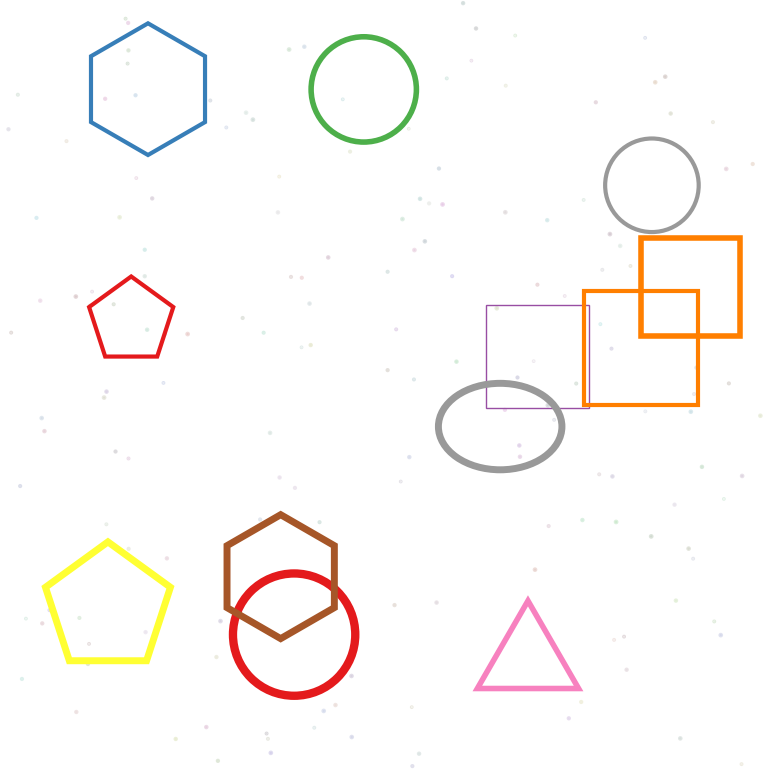[{"shape": "circle", "thickness": 3, "radius": 0.4, "center": [0.382, 0.176]}, {"shape": "pentagon", "thickness": 1.5, "radius": 0.29, "center": [0.17, 0.583]}, {"shape": "hexagon", "thickness": 1.5, "radius": 0.43, "center": [0.192, 0.884]}, {"shape": "circle", "thickness": 2, "radius": 0.34, "center": [0.472, 0.884]}, {"shape": "square", "thickness": 0.5, "radius": 0.33, "center": [0.698, 0.537]}, {"shape": "square", "thickness": 2, "radius": 0.32, "center": [0.896, 0.627]}, {"shape": "square", "thickness": 1.5, "radius": 0.37, "center": [0.832, 0.548]}, {"shape": "pentagon", "thickness": 2.5, "radius": 0.43, "center": [0.14, 0.211]}, {"shape": "hexagon", "thickness": 2.5, "radius": 0.4, "center": [0.365, 0.251]}, {"shape": "triangle", "thickness": 2, "radius": 0.38, "center": [0.686, 0.144]}, {"shape": "circle", "thickness": 1.5, "radius": 0.3, "center": [0.847, 0.759]}, {"shape": "oval", "thickness": 2.5, "radius": 0.4, "center": [0.65, 0.446]}]